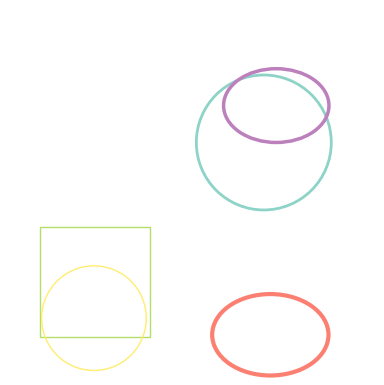[{"shape": "circle", "thickness": 2, "radius": 0.88, "center": [0.685, 0.63]}, {"shape": "oval", "thickness": 3, "radius": 0.76, "center": [0.702, 0.13]}, {"shape": "square", "thickness": 1, "radius": 0.72, "center": [0.246, 0.267]}, {"shape": "oval", "thickness": 2.5, "radius": 0.68, "center": [0.718, 0.726]}, {"shape": "circle", "thickness": 1, "radius": 0.68, "center": [0.244, 0.174]}]